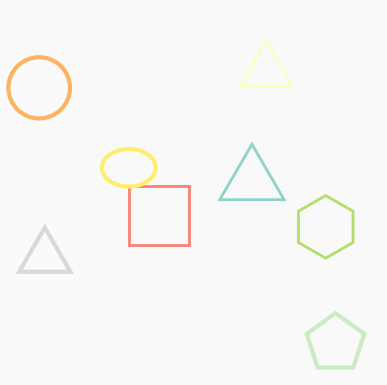[{"shape": "triangle", "thickness": 2, "radius": 0.48, "center": [0.65, 0.529]}, {"shape": "triangle", "thickness": 1.5, "radius": 0.39, "center": [0.687, 0.815]}, {"shape": "square", "thickness": 2, "radius": 0.39, "center": [0.41, 0.44]}, {"shape": "circle", "thickness": 3, "radius": 0.4, "center": [0.101, 0.772]}, {"shape": "hexagon", "thickness": 2, "radius": 0.41, "center": [0.841, 0.411]}, {"shape": "triangle", "thickness": 3, "radius": 0.38, "center": [0.116, 0.332]}, {"shape": "pentagon", "thickness": 3, "radius": 0.39, "center": [0.866, 0.109]}, {"shape": "oval", "thickness": 3, "radius": 0.35, "center": [0.332, 0.564]}]